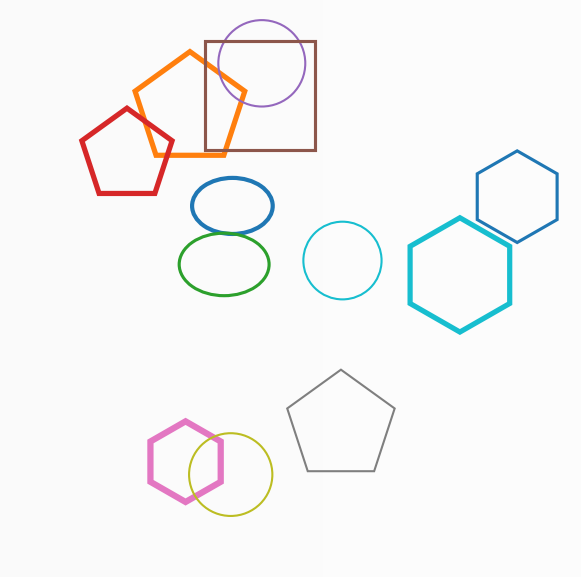[{"shape": "hexagon", "thickness": 1.5, "radius": 0.4, "center": [0.89, 0.659]}, {"shape": "oval", "thickness": 2, "radius": 0.35, "center": [0.4, 0.643]}, {"shape": "pentagon", "thickness": 2.5, "radius": 0.5, "center": [0.327, 0.811]}, {"shape": "oval", "thickness": 1.5, "radius": 0.39, "center": [0.386, 0.541]}, {"shape": "pentagon", "thickness": 2.5, "radius": 0.41, "center": [0.218, 0.73]}, {"shape": "circle", "thickness": 1, "radius": 0.37, "center": [0.45, 0.889]}, {"shape": "square", "thickness": 1.5, "radius": 0.47, "center": [0.447, 0.834]}, {"shape": "hexagon", "thickness": 3, "radius": 0.35, "center": [0.319, 0.2]}, {"shape": "pentagon", "thickness": 1, "radius": 0.49, "center": [0.587, 0.262]}, {"shape": "circle", "thickness": 1, "radius": 0.36, "center": [0.397, 0.177]}, {"shape": "circle", "thickness": 1, "radius": 0.34, "center": [0.589, 0.548]}, {"shape": "hexagon", "thickness": 2.5, "radius": 0.49, "center": [0.791, 0.523]}]